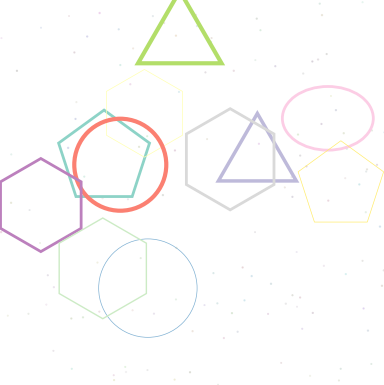[{"shape": "pentagon", "thickness": 2, "radius": 0.62, "center": [0.27, 0.59]}, {"shape": "hexagon", "thickness": 0.5, "radius": 0.57, "center": [0.375, 0.706]}, {"shape": "triangle", "thickness": 2.5, "radius": 0.58, "center": [0.668, 0.588]}, {"shape": "circle", "thickness": 3, "radius": 0.6, "center": [0.312, 0.572]}, {"shape": "circle", "thickness": 0.5, "radius": 0.64, "center": [0.384, 0.252]}, {"shape": "triangle", "thickness": 3, "radius": 0.63, "center": [0.467, 0.898]}, {"shape": "oval", "thickness": 2, "radius": 0.59, "center": [0.852, 0.693]}, {"shape": "hexagon", "thickness": 2, "radius": 0.66, "center": [0.598, 0.586]}, {"shape": "hexagon", "thickness": 2, "radius": 0.6, "center": [0.106, 0.467]}, {"shape": "hexagon", "thickness": 1, "radius": 0.65, "center": [0.267, 0.303]}, {"shape": "pentagon", "thickness": 0.5, "radius": 0.58, "center": [0.885, 0.518]}]